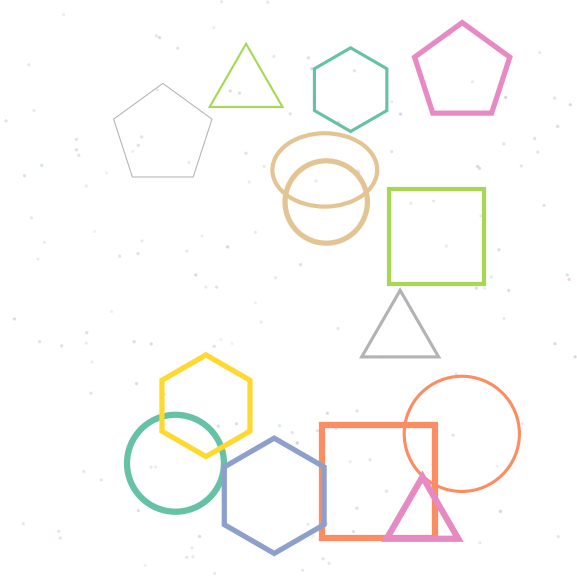[{"shape": "circle", "thickness": 3, "radius": 0.42, "center": [0.304, 0.197]}, {"shape": "hexagon", "thickness": 1.5, "radius": 0.36, "center": [0.607, 0.844]}, {"shape": "square", "thickness": 3, "radius": 0.49, "center": [0.656, 0.166]}, {"shape": "circle", "thickness": 1.5, "radius": 0.5, "center": [0.8, 0.248]}, {"shape": "hexagon", "thickness": 2.5, "radius": 0.5, "center": [0.475, 0.141]}, {"shape": "triangle", "thickness": 3, "radius": 0.36, "center": [0.732, 0.102]}, {"shape": "pentagon", "thickness": 2.5, "radius": 0.43, "center": [0.8, 0.873]}, {"shape": "square", "thickness": 2, "radius": 0.41, "center": [0.756, 0.59]}, {"shape": "triangle", "thickness": 1, "radius": 0.36, "center": [0.426, 0.85]}, {"shape": "hexagon", "thickness": 2.5, "radius": 0.44, "center": [0.357, 0.297]}, {"shape": "oval", "thickness": 2, "radius": 0.45, "center": [0.562, 0.705]}, {"shape": "circle", "thickness": 2.5, "radius": 0.36, "center": [0.565, 0.649]}, {"shape": "pentagon", "thickness": 0.5, "radius": 0.45, "center": [0.282, 0.765]}, {"shape": "triangle", "thickness": 1.5, "radius": 0.38, "center": [0.693, 0.42]}]